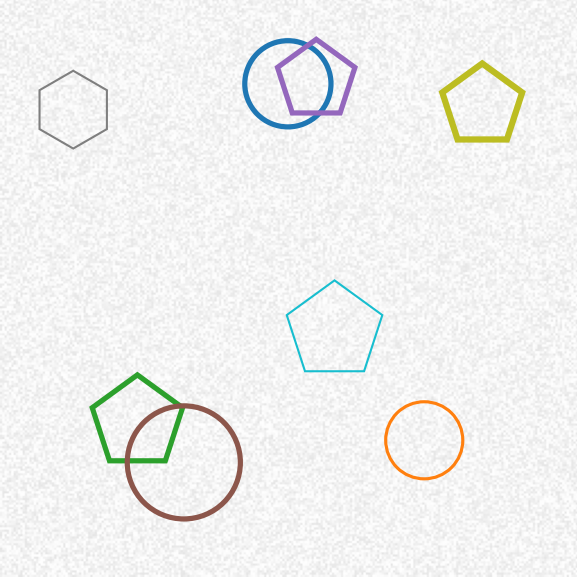[{"shape": "circle", "thickness": 2.5, "radius": 0.37, "center": [0.498, 0.854]}, {"shape": "circle", "thickness": 1.5, "radius": 0.33, "center": [0.735, 0.237]}, {"shape": "pentagon", "thickness": 2.5, "radius": 0.41, "center": [0.238, 0.268]}, {"shape": "pentagon", "thickness": 2.5, "radius": 0.35, "center": [0.548, 0.861]}, {"shape": "circle", "thickness": 2.5, "radius": 0.49, "center": [0.318, 0.198]}, {"shape": "hexagon", "thickness": 1, "radius": 0.34, "center": [0.127, 0.809]}, {"shape": "pentagon", "thickness": 3, "radius": 0.36, "center": [0.835, 0.816]}, {"shape": "pentagon", "thickness": 1, "radius": 0.43, "center": [0.579, 0.427]}]